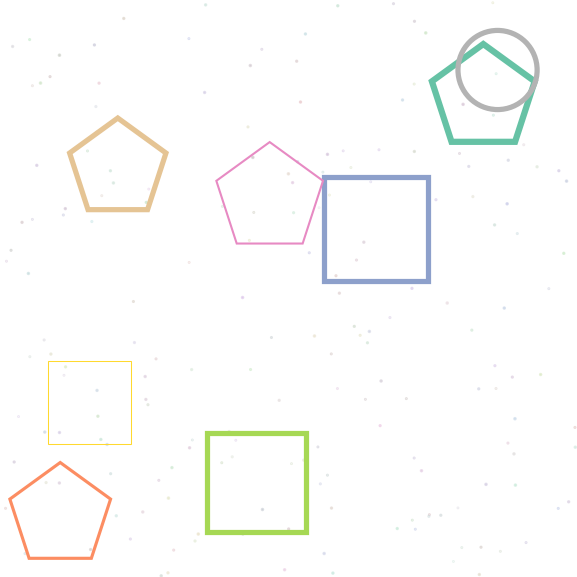[{"shape": "pentagon", "thickness": 3, "radius": 0.47, "center": [0.837, 0.829]}, {"shape": "pentagon", "thickness": 1.5, "radius": 0.46, "center": [0.104, 0.107]}, {"shape": "square", "thickness": 2.5, "radius": 0.45, "center": [0.651, 0.603]}, {"shape": "pentagon", "thickness": 1, "radius": 0.49, "center": [0.467, 0.656]}, {"shape": "square", "thickness": 2.5, "radius": 0.43, "center": [0.445, 0.164]}, {"shape": "square", "thickness": 0.5, "radius": 0.36, "center": [0.155, 0.302]}, {"shape": "pentagon", "thickness": 2.5, "radius": 0.44, "center": [0.204, 0.707]}, {"shape": "circle", "thickness": 2.5, "radius": 0.34, "center": [0.862, 0.878]}]